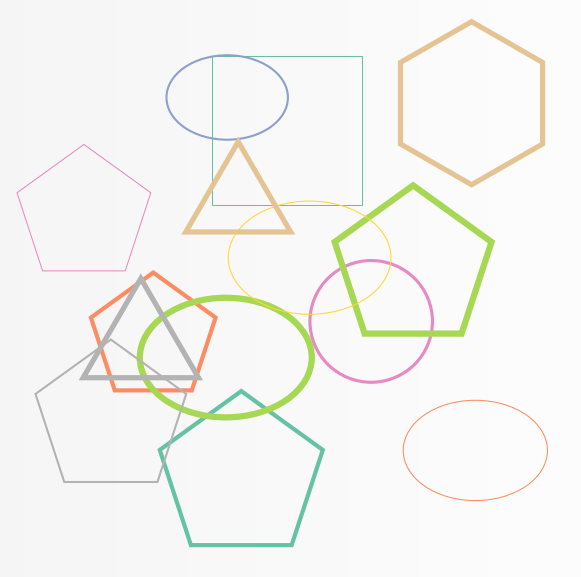[{"shape": "pentagon", "thickness": 2, "radius": 0.74, "center": [0.415, 0.174]}, {"shape": "square", "thickness": 0.5, "radius": 0.64, "center": [0.494, 0.774]}, {"shape": "pentagon", "thickness": 2, "radius": 0.56, "center": [0.264, 0.414]}, {"shape": "oval", "thickness": 0.5, "radius": 0.62, "center": [0.818, 0.219]}, {"shape": "oval", "thickness": 1, "radius": 0.52, "center": [0.391, 0.83]}, {"shape": "pentagon", "thickness": 0.5, "radius": 0.6, "center": [0.144, 0.628]}, {"shape": "circle", "thickness": 1.5, "radius": 0.53, "center": [0.639, 0.443]}, {"shape": "pentagon", "thickness": 3, "radius": 0.71, "center": [0.711, 0.536]}, {"shape": "oval", "thickness": 3, "radius": 0.74, "center": [0.388, 0.38]}, {"shape": "oval", "thickness": 0.5, "radius": 0.7, "center": [0.533, 0.553]}, {"shape": "hexagon", "thickness": 2.5, "radius": 0.71, "center": [0.811, 0.82]}, {"shape": "triangle", "thickness": 2.5, "radius": 0.52, "center": [0.41, 0.65]}, {"shape": "pentagon", "thickness": 1, "radius": 0.68, "center": [0.191, 0.275]}, {"shape": "triangle", "thickness": 2.5, "radius": 0.57, "center": [0.242, 0.402]}]